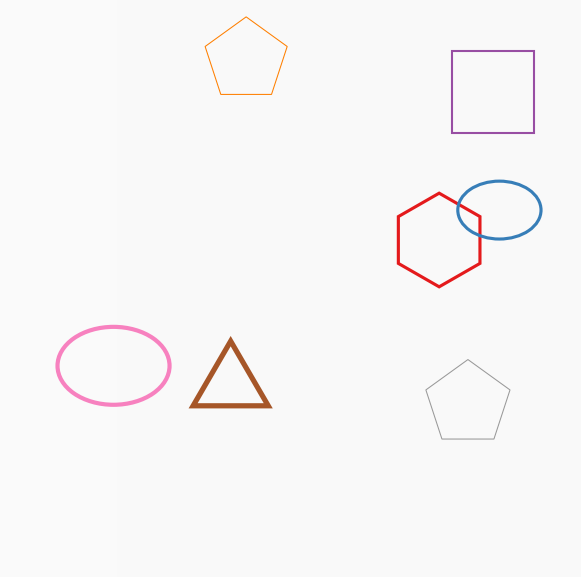[{"shape": "hexagon", "thickness": 1.5, "radius": 0.41, "center": [0.756, 0.584]}, {"shape": "oval", "thickness": 1.5, "radius": 0.36, "center": [0.859, 0.635]}, {"shape": "square", "thickness": 1, "radius": 0.35, "center": [0.848, 0.84]}, {"shape": "pentagon", "thickness": 0.5, "radius": 0.37, "center": [0.423, 0.896]}, {"shape": "triangle", "thickness": 2.5, "radius": 0.37, "center": [0.397, 0.334]}, {"shape": "oval", "thickness": 2, "radius": 0.48, "center": [0.195, 0.366]}, {"shape": "pentagon", "thickness": 0.5, "radius": 0.38, "center": [0.805, 0.3]}]